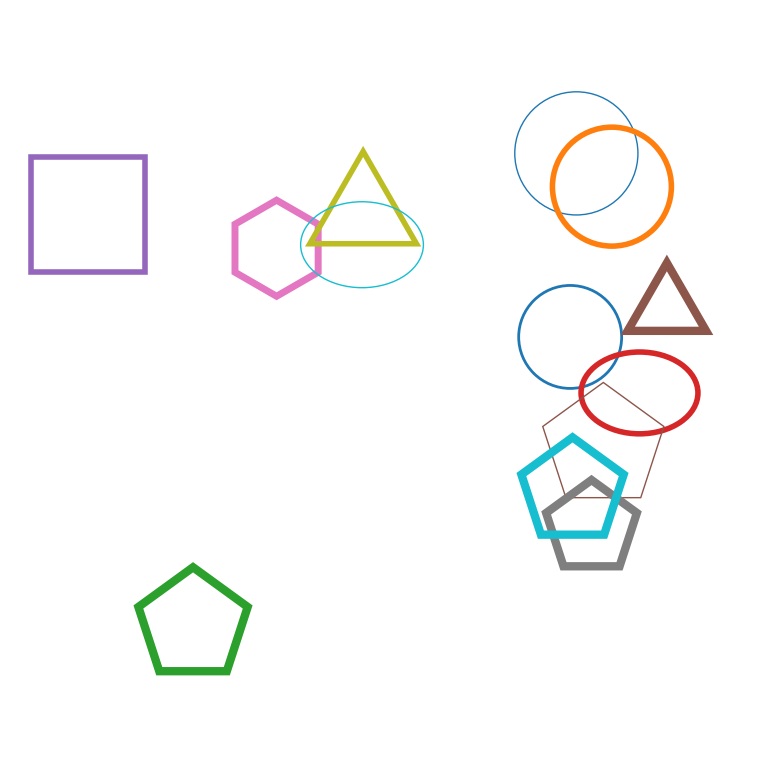[{"shape": "circle", "thickness": 1, "radius": 0.33, "center": [0.74, 0.562]}, {"shape": "circle", "thickness": 0.5, "radius": 0.4, "center": [0.749, 0.801]}, {"shape": "circle", "thickness": 2, "radius": 0.39, "center": [0.795, 0.758]}, {"shape": "pentagon", "thickness": 3, "radius": 0.37, "center": [0.251, 0.189]}, {"shape": "oval", "thickness": 2, "radius": 0.38, "center": [0.831, 0.49]}, {"shape": "square", "thickness": 2, "radius": 0.37, "center": [0.114, 0.721]}, {"shape": "triangle", "thickness": 3, "radius": 0.29, "center": [0.866, 0.6]}, {"shape": "pentagon", "thickness": 0.5, "radius": 0.41, "center": [0.784, 0.421]}, {"shape": "hexagon", "thickness": 2.5, "radius": 0.31, "center": [0.359, 0.678]}, {"shape": "pentagon", "thickness": 3, "radius": 0.31, "center": [0.768, 0.315]}, {"shape": "triangle", "thickness": 2, "radius": 0.4, "center": [0.472, 0.723]}, {"shape": "oval", "thickness": 0.5, "radius": 0.4, "center": [0.47, 0.682]}, {"shape": "pentagon", "thickness": 3, "radius": 0.35, "center": [0.744, 0.362]}]